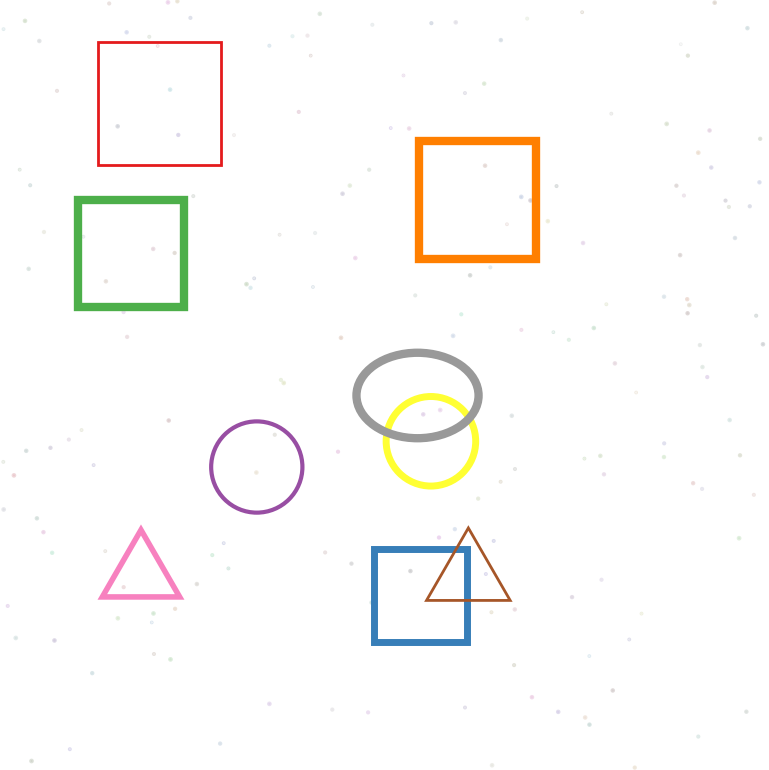[{"shape": "square", "thickness": 1, "radius": 0.4, "center": [0.208, 0.866]}, {"shape": "square", "thickness": 2.5, "radius": 0.3, "center": [0.546, 0.227]}, {"shape": "square", "thickness": 3, "radius": 0.35, "center": [0.17, 0.671]}, {"shape": "circle", "thickness": 1.5, "radius": 0.3, "center": [0.333, 0.393]}, {"shape": "square", "thickness": 3, "radius": 0.38, "center": [0.62, 0.74]}, {"shape": "circle", "thickness": 2.5, "radius": 0.29, "center": [0.56, 0.427]}, {"shape": "triangle", "thickness": 1, "radius": 0.31, "center": [0.608, 0.252]}, {"shape": "triangle", "thickness": 2, "radius": 0.29, "center": [0.183, 0.254]}, {"shape": "oval", "thickness": 3, "radius": 0.4, "center": [0.542, 0.486]}]